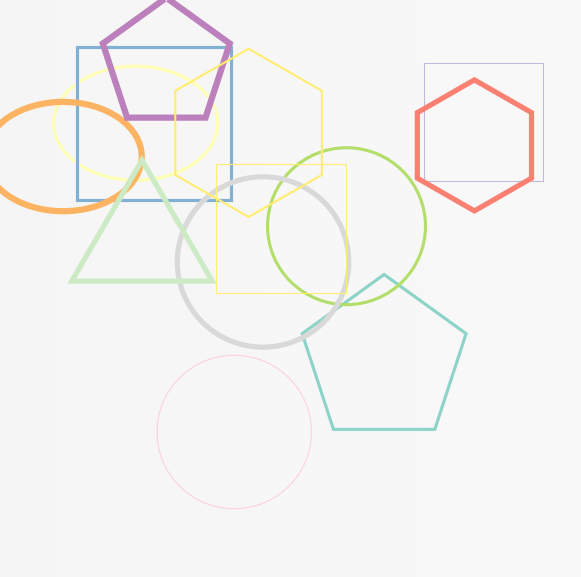[{"shape": "pentagon", "thickness": 1.5, "radius": 0.74, "center": [0.661, 0.376]}, {"shape": "oval", "thickness": 1.5, "radius": 0.71, "center": [0.233, 0.786]}, {"shape": "square", "thickness": 0.5, "radius": 0.51, "center": [0.832, 0.789]}, {"shape": "hexagon", "thickness": 2.5, "radius": 0.57, "center": [0.816, 0.747]}, {"shape": "square", "thickness": 1.5, "radius": 0.66, "center": [0.266, 0.785]}, {"shape": "oval", "thickness": 3, "radius": 0.68, "center": [0.109, 0.728]}, {"shape": "circle", "thickness": 1.5, "radius": 0.68, "center": [0.596, 0.607]}, {"shape": "circle", "thickness": 0.5, "radius": 0.66, "center": [0.403, 0.251]}, {"shape": "circle", "thickness": 2.5, "radius": 0.74, "center": [0.453, 0.546]}, {"shape": "pentagon", "thickness": 3, "radius": 0.57, "center": [0.286, 0.888]}, {"shape": "triangle", "thickness": 2.5, "radius": 0.7, "center": [0.244, 0.582]}, {"shape": "square", "thickness": 0.5, "radius": 0.56, "center": [0.484, 0.604]}, {"shape": "hexagon", "thickness": 1, "radius": 0.73, "center": [0.428, 0.769]}]